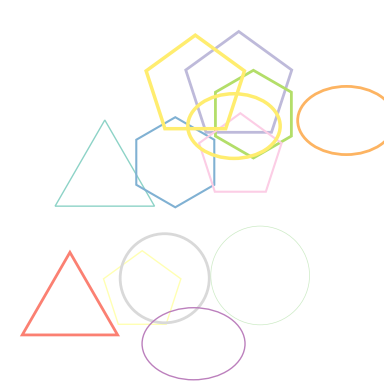[{"shape": "triangle", "thickness": 1, "radius": 0.75, "center": [0.272, 0.539]}, {"shape": "pentagon", "thickness": 1, "radius": 0.53, "center": [0.369, 0.243]}, {"shape": "pentagon", "thickness": 2, "radius": 0.72, "center": [0.62, 0.773]}, {"shape": "triangle", "thickness": 2, "radius": 0.71, "center": [0.182, 0.202]}, {"shape": "hexagon", "thickness": 1.5, "radius": 0.58, "center": [0.455, 0.579]}, {"shape": "oval", "thickness": 2, "radius": 0.63, "center": [0.9, 0.687]}, {"shape": "hexagon", "thickness": 2, "radius": 0.57, "center": [0.658, 0.704]}, {"shape": "pentagon", "thickness": 1.5, "radius": 0.56, "center": [0.624, 0.593]}, {"shape": "circle", "thickness": 2, "radius": 0.58, "center": [0.428, 0.277]}, {"shape": "oval", "thickness": 1, "radius": 0.67, "center": [0.503, 0.107]}, {"shape": "circle", "thickness": 0.5, "radius": 0.64, "center": [0.676, 0.285]}, {"shape": "oval", "thickness": 2.5, "radius": 0.6, "center": [0.608, 0.673]}, {"shape": "pentagon", "thickness": 2.5, "radius": 0.67, "center": [0.507, 0.774]}]